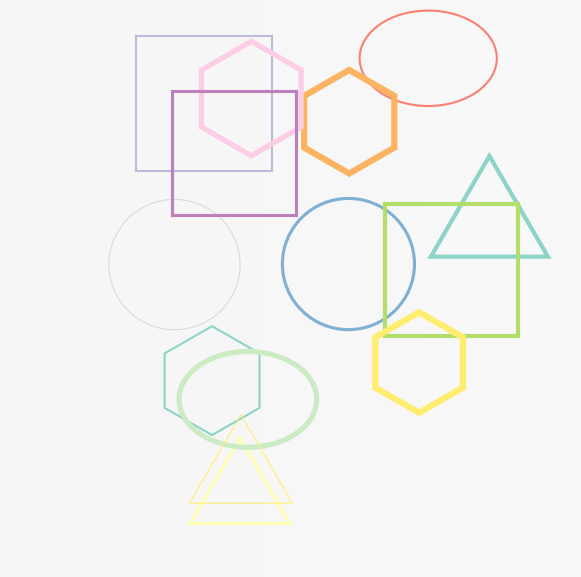[{"shape": "triangle", "thickness": 2, "radius": 0.58, "center": [0.842, 0.613]}, {"shape": "hexagon", "thickness": 1, "radius": 0.47, "center": [0.365, 0.34]}, {"shape": "triangle", "thickness": 1.5, "radius": 0.49, "center": [0.413, 0.142]}, {"shape": "square", "thickness": 1, "radius": 0.58, "center": [0.35, 0.821]}, {"shape": "oval", "thickness": 1, "radius": 0.59, "center": [0.737, 0.898]}, {"shape": "circle", "thickness": 1.5, "radius": 0.57, "center": [0.599, 0.542]}, {"shape": "hexagon", "thickness": 3, "radius": 0.45, "center": [0.601, 0.788]}, {"shape": "square", "thickness": 2, "radius": 0.57, "center": [0.777, 0.531]}, {"shape": "hexagon", "thickness": 2.5, "radius": 0.49, "center": [0.432, 0.829]}, {"shape": "circle", "thickness": 0.5, "radius": 0.56, "center": [0.3, 0.541]}, {"shape": "square", "thickness": 1.5, "radius": 0.53, "center": [0.402, 0.734]}, {"shape": "oval", "thickness": 2.5, "radius": 0.59, "center": [0.426, 0.308]}, {"shape": "triangle", "thickness": 0.5, "radius": 0.51, "center": [0.415, 0.179]}, {"shape": "hexagon", "thickness": 3, "radius": 0.44, "center": [0.721, 0.371]}]